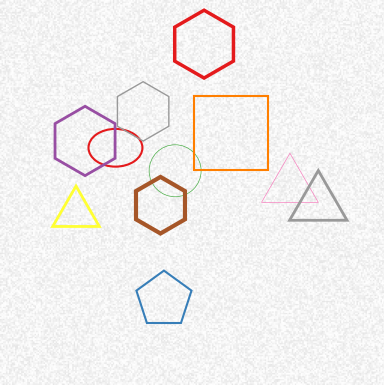[{"shape": "hexagon", "thickness": 2.5, "radius": 0.44, "center": [0.53, 0.885]}, {"shape": "oval", "thickness": 1.5, "radius": 0.35, "center": [0.3, 0.616]}, {"shape": "pentagon", "thickness": 1.5, "radius": 0.38, "center": [0.426, 0.222]}, {"shape": "circle", "thickness": 0.5, "radius": 0.34, "center": [0.455, 0.556]}, {"shape": "hexagon", "thickness": 2, "radius": 0.45, "center": [0.221, 0.634]}, {"shape": "square", "thickness": 1.5, "radius": 0.48, "center": [0.601, 0.655]}, {"shape": "triangle", "thickness": 2, "radius": 0.35, "center": [0.197, 0.447]}, {"shape": "hexagon", "thickness": 3, "radius": 0.37, "center": [0.417, 0.467]}, {"shape": "triangle", "thickness": 0.5, "radius": 0.43, "center": [0.753, 0.517]}, {"shape": "triangle", "thickness": 2, "radius": 0.43, "center": [0.827, 0.471]}, {"shape": "hexagon", "thickness": 1, "radius": 0.39, "center": [0.372, 0.711]}]